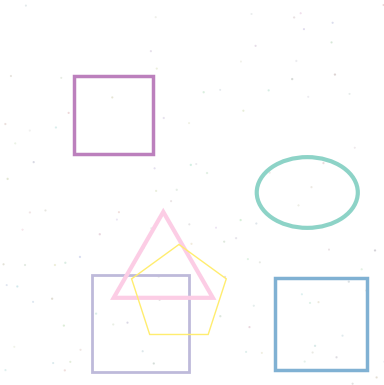[{"shape": "oval", "thickness": 3, "radius": 0.66, "center": [0.798, 0.5]}, {"shape": "square", "thickness": 2, "radius": 0.63, "center": [0.364, 0.159]}, {"shape": "square", "thickness": 2.5, "radius": 0.6, "center": [0.834, 0.158]}, {"shape": "triangle", "thickness": 3, "radius": 0.74, "center": [0.424, 0.301]}, {"shape": "square", "thickness": 2.5, "radius": 0.51, "center": [0.294, 0.701]}, {"shape": "pentagon", "thickness": 1, "radius": 0.65, "center": [0.465, 0.236]}]